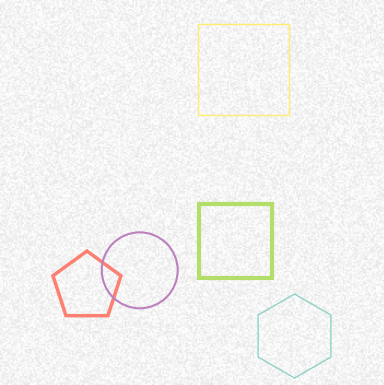[{"shape": "hexagon", "thickness": 1, "radius": 0.55, "center": [0.765, 0.127]}, {"shape": "pentagon", "thickness": 2.5, "radius": 0.46, "center": [0.226, 0.255]}, {"shape": "square", "thickness": 3, "radius": 0.48, "center": [0.611, 0.374]}, {"shape": "circle", "thickness": 1.5, "radius": 0.49, "center": [0.363, 0.298]}, {"shape": "square", "thickness": 1, "radius": 0.59, "center": [0.633, 0.819]}]